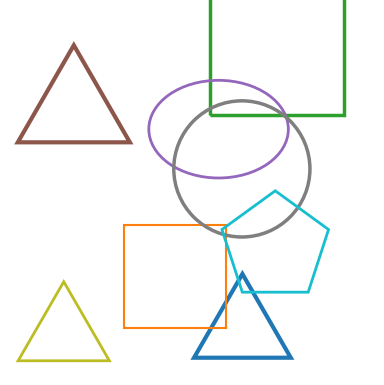[{"shape": "triangle", "thickness": 3, "radius": 0.73, "center": [0.63, 0.143]}, {"shape": "square", "thickness": 1.5, "radius": 0.67, "center": [0.455, 0.281]}, {"shape": "square", "thickness": 2.5, "radius": 0.87, "center": [0.719, 0.876]}, {"shape": "oval", "thickness": 2, "radius": 0.91, "center": [0.568, 0.665]}, {"shape": "triangle", "thickness": 3, "radius": 0.84, "center": [0.192, 0.714]}, {"shape": "circle", "thickness": 2.5, "radius": 0.88, "center": [0.628, 0.561]}, {"shape": "triangle", "thickness": 2, "radius": 0.68, "center": [0.166, 0.131]}, {"shape": "pentagon", "thickness": 2, "radius": 0.73, "center": [0.715, 0.359]}]